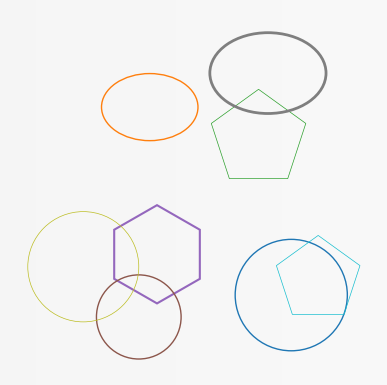[{"shape": "circle", "thickness": 1, "radius": 0.72, "center": [0.752, 0.234]}, {"shape": "oval", "thickness": 1, "radius": 0.62, "center": [0.386, 0.722]}, {"shape": "pentagon", "thickness": 0.5, "radius": 0.64, "center": [0.667, 0.64]}, {"shape": "hexagon", "thickness": 1.5, "radius": 0.64, "center": [0.405, 0.34]}, {"shape": "circle", "thickness": 1, "radius": 0.55, "center": [0.358, 0.177]}, {"shape": "oval", "thickness": 2, "radius": 0.75, "center": [0.691, 0.81]}, {"shape": "circle", "thickness": 0.5, "radius": 0.72, "center": [0.215, 0.307]}, {"shape": "pentagon", "thickness": 0.5, "radius": 0.57, "center": [0.821, 0.275]}]